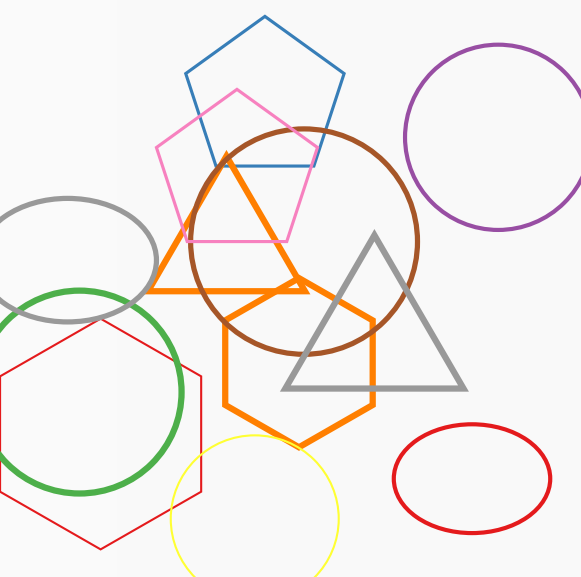[{"shape": "oval", "thickness": 2, "radius": 0.67, "center": [0.812, 0.17]}, {"shape": "hexagon", "thickness": 1, "radius": 1.0, "center": [0.173, 0.248]}, {"shape": "pentagon", "thickness": 1.5, "radius": 0.72, "center": [0.456, 0.827]}, {"shape": "circle", "thickness": 3, "radius": 0.88, "center": [0.137, 0.32]}, {"shape": "circle", "thickness": 2, "radius": 0.8, "center": [0.857, 0.761]}, {"shape": "triangle", "thickness": 3, "radius": 0.78, "center": [0.39, 0.573]}, {"shape": "hexagon", "thickness": 3, "radius": 0.73, "center": [0.514, 0.371]}, {"shape": "circle", "thickness": 1, "radius": 0.72, "center": [0.438, 0.101]}, {"shape": "circle", "thickness": 2.5, "radius": 0.98, "center": [0.523, 0.581]}, {"shape": "pentagon", "thickness": 1.5, "radius": 0.73, "center": [0.408, 0.699]}, {"shape": "oval", "thickness": 2.5, "radius": 0.76, "center": [0.116, 0.549]}, {"shape": "triangle", "thickness": 3, "radius": 0.88, "center": [0.644, 0.415]}]